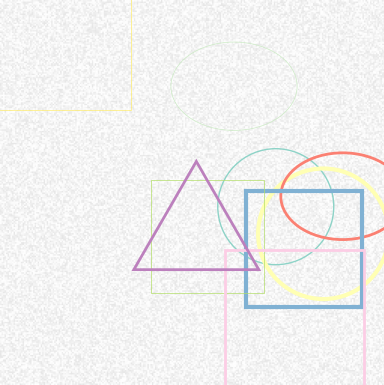[{"shape": "circle", "thickness": 1, "radius": 0.75, "center": [0.716, 0.463]}, {"shape": "circle", "thickness": 3, "radius": 0.85, "center": [0.84, 0.393]}, {"shape": "oval", "thickness": 2, "radius": 0.8, "center": [0.89, 0.49]}, {"shape": "square", "thickness": 3, "radius": 0.75, "center": [0.79, 0.354]}, {"shape": "square", "thickness": 0.5, "radius": 0.73, "center": [0.54, 0.385]}, {"shape": "square", "thickness": 2, "radius": 0.9, "center": [0.766, 0.171]}, {"shape": "triangle", "thickness": 2, "radius": 0.94, "center": [0.51, 0.393]}, {"shape": "oval", "thickness": 0.5, "radius": 0.82, "center": [0.608, 0.776]}, {"shape": "square", "thickness": 0.5, "radius": 0.86, "center": [0.168, 0.888]}]